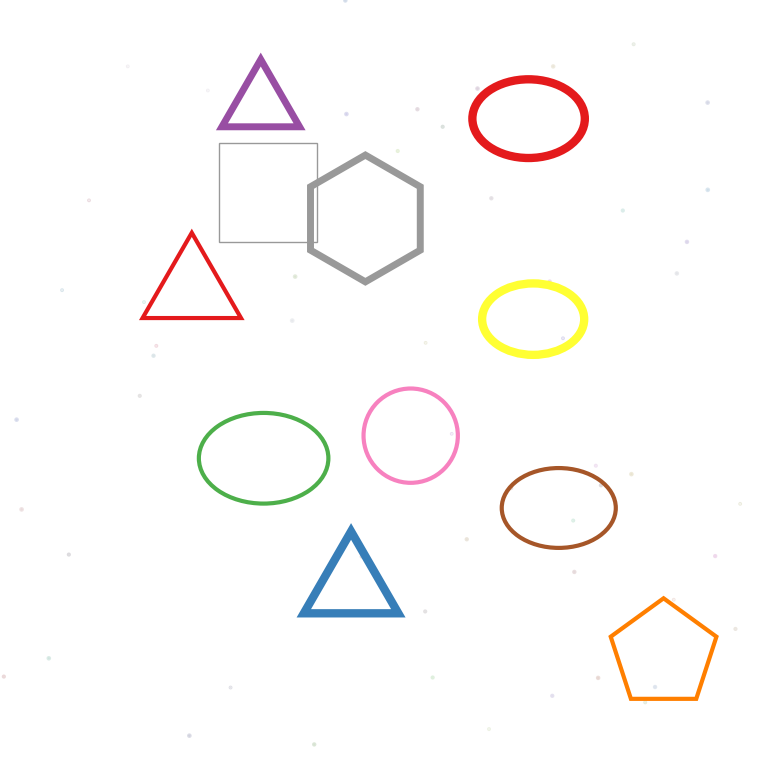[{"shape": "oval", "thickness": 3, "radius": 0.37, "center": [0.686, 0.846]}, {"shape": "triangle", "thickness": 1.5, "radius": 0.37, "center": [0.249, 0.624]}, {"shape": "triangle", "thickness": 3, "radius": 0.35, "center": [0.456, 0.239]}, {"shape": "oval", "thickness": 1.5, "radius": 0.42, "center": [0.342, 0.405]}, {"shape": "triangle", "thickness": 2.5, "radius": 0.29, "center": [0.339, 0.864]}, {"shape": "pentagon", "thickness": 1.5, "radius": 0.36, "center": [0.862, 0.151]}, {"shape": "oval", "thickness": 3, "radius": 0.33, "center": [0.692, 0.586]}, {"shape": "oval", "thickness": 1.5, "radius": 0.37, "center": [0.726, 0.34]}, {"shape": "circle", "thickness": 1.5, "radius": 0.31, "center": [0.533, 0.434]}, {"shape": "square", "thickness": 0.5, "radius": 0.32, "center": [0.348, 0.75]}, {"shape": "hexagon", "thickness": 2.5, "radius": 0.41, "center": [0.475, 0.716]}]